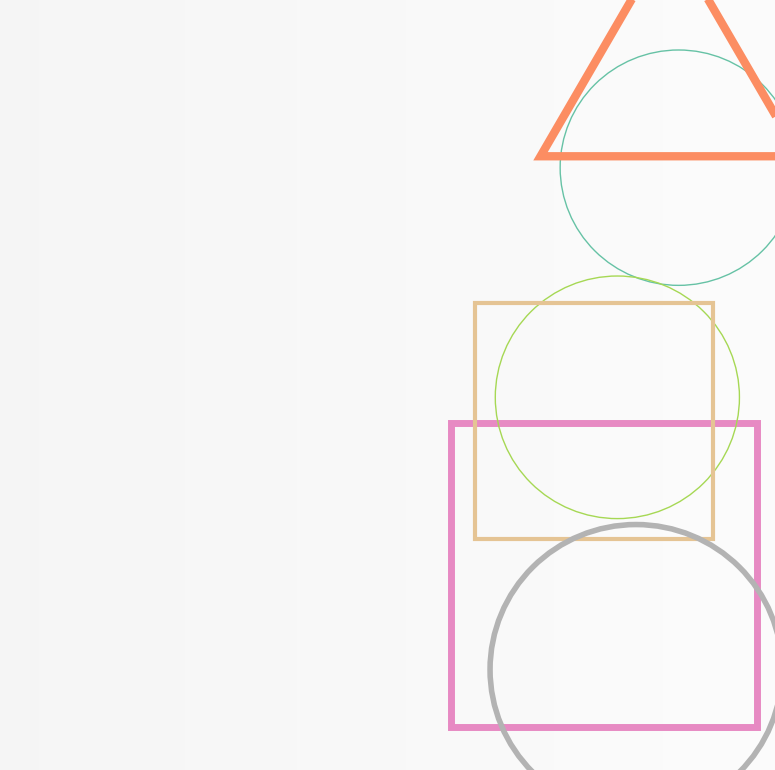[{"shape": "circle", "thickness": 0.5, "radius": 0.76, "center": [0.876, 0.782]}, {"shape": "triangle", "thickness": 3, "radius": 0.96, "center": [0.864, 0.893]}, {"shape": "square", "thickness": 2.5, "radius": 0.99, "center": [0.779, 0.253]}, {"shape": "circle", "thickness": 0.5, "radius": 0.79, "center": [0.797, 0.484]}, {"shape": "square", "thickness": 1.5, "radius": 0.77, "center": [0.767, 0.454]}, {"shape": "circle", "thickness": 2, "radius": 0.94, "center": [0.821, 0.13]}]